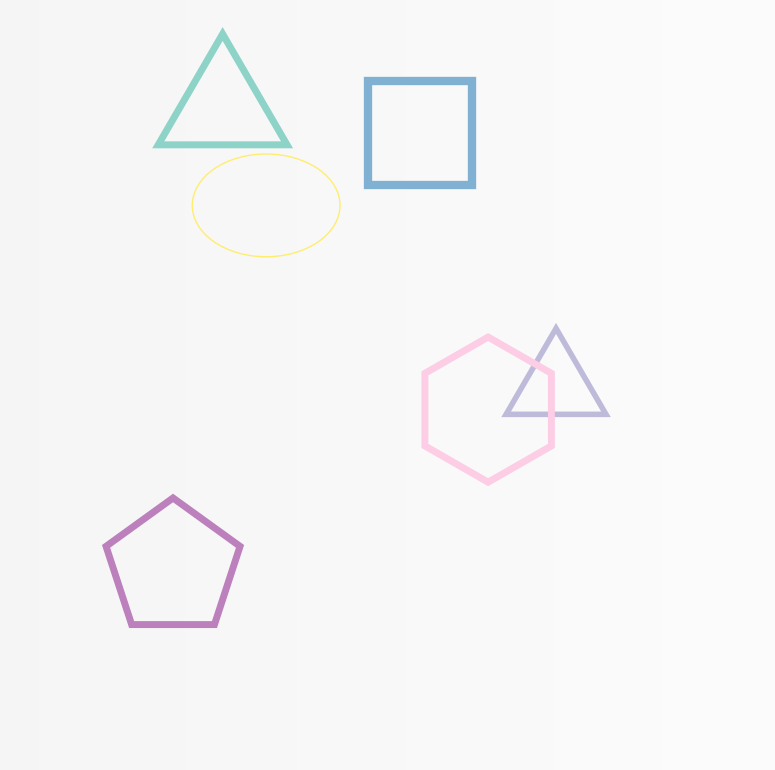[{"shape": "triangle", "thickness": 2.5, "radius": 0.48, "center": [0.287, 0.86]}, {"shape": "triangle", "thickness": 2, "radius": 0.37, "center": [0.717, 0.499]}, {"shape": "square", "thickness": 3, "radius": 0.34, "center": [0.542, 0.827]}, {"shape": "hexagon", "thickness": 2.5, "radius": 0.47, "center": [0.63, 0.468]}, {"shape": "pentagon", "thickness": 2.5, "radius": 0.45, "center": [0.223, 0.262]}, {"shape": "oval", "thickness": 0.5, "radius": 0.48, "center": [0.343, 0.733]}]